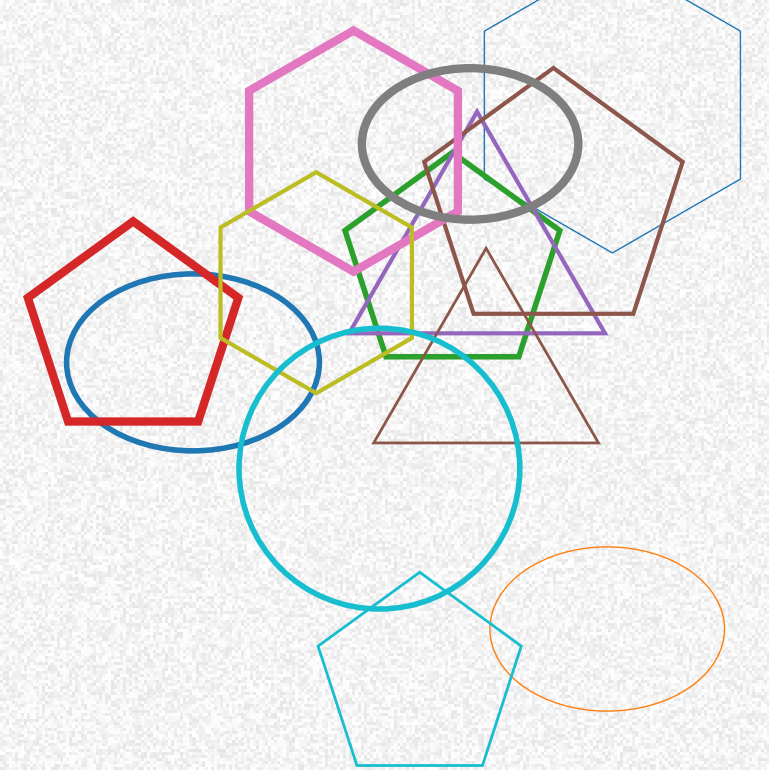[{"shape": "hexagon", "thickness": 0.5, "radius": 0.96, "center": [0.795, 0.864]}, {"shape": "oval", "thickness": 2, "radius": 0.82, "center": [0.251, 0.529]}, {"shape": "oval", "thickness": 0.5, "radius": 0.76, "center": [0.789, 0.183]}, {"shape": "pentagon", "thickness": 2, "radius": 0.73, "center": [0.588, 0.655]}, {"shape": "pentagon", "thickness": 3, "radius": 0.72, "center": [0.173, 0.569]}, {"shape": "triangle", "thickness": 1.5, "radius": 0.96, "center": [0.62, 0.663]}, {"shape": "triangle", "thickness": 1, "radius": 0.84, "center": [0.631, 0.509]}, {"shape": "pentagon", "thickness": 1.5, "radius": 0.88, "center": [0.719, 0.735]}, {"shape": "hexagon", "thickness": 3, "radius": 0.78, "center": [0.459, 0.804]}, {"shape": "oval", "thickness": 3, "radius": 0.7, "center": [0.611, 0.813]}, {"shape": "hexagon", "thickness": 1.5, "radius": 0.72, "center": [0.411, 0.633]}, {"shape": "circle", "thickness": 2, "radius": 0.91, "center": [0.493, 0.391]}, {"shape": "pentagon", "thickness": 1, "radius": 0.69, "center": [0.545, 0.118]}]